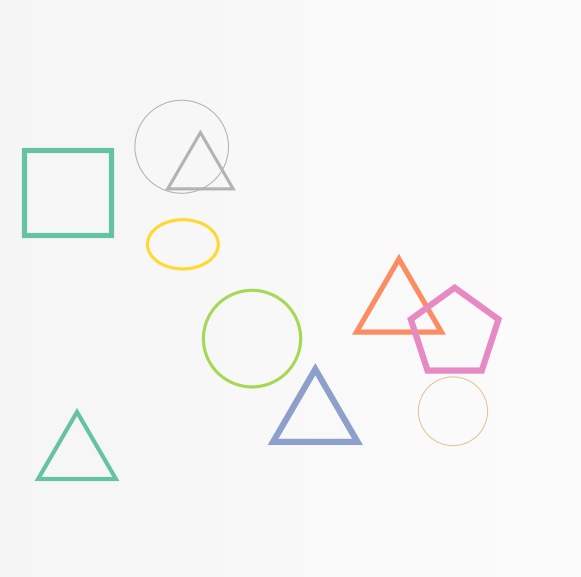[{"shape": "triangle", "thickness": 2, "radius": 0.39, "center": [0.132, 0.208]}, {"shape": "square", "thickness": 2.5, "radius": 0.37, "center": [0.116, 0.666]}, {"shape": "triangle", "thickness": 2.5, "radius": 0.42, "center": [0.686, 0.466]}, {"shape": "triangle", "thickness": 3, "radius": 0.42, "center": [0.542, 0.276]}, {"shape": "pentagon", "thickness": 3, "radius": 0.4, "center": [0.782, 0.422]}, {"shape": "circle", "thickness": 1.5, "radius": 0.42, "center": [0.434, 0.413]}, {"shape": "oval", "thickness": 1.5, "radius": 0.3, "center": [0.315, 0.576]}, {"shape": "circle", "thickness": 0.5, "radius": 0.3, "center": [0.779, 0.287]}, {"shape": "triangle", "thickness": 1.5, "radius": 0.32, "center": [0.345, 0.705]}, {"shape": "circle", "thickness": 0.5, "radius": 0.4, "center": [0.313, 0.745]}]